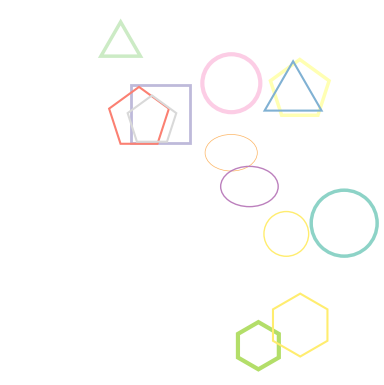[{"shape": "circle", "thickness": 2.5, "radius": 0.43, "center": [0.894, 0.42]}, {"shape": "pentagon", "thickness": 2.5, "radius": 0.4, "center": [0.779, 0.765]}, {"shape": "square", "thickness": 2, "radius": 0.38, "center": [0.416, 0.704]}, {"shape": "pentagon", "thickness": 1.5, "radius": 0.41, "center": [0.361, 0.693]}, {"shape": "triangle", "thickness": 1.5, "radius": 0.43, "center": [0.761, 0.755]}, {"shape": "oval", "thickness": 0.5, "radius": 0.34, "center": [0.601, 0.603]}, {"shape": "hexagon", "thickness": 3, "radius": 0.31, "center": [0.671, 0.102]}, {"shape": "circle", "thickness": 3, "radius": 0.38, "center": [0.601, 0.784]}, {"shape": "pentagon", "thickness": 1.5, "radius": 0.33, "center": [0.395, 0.686]}, {"shape": "oval", "thickness": 1, "radius": 0.37, "center": [0.648, 0.516]}, {"shape": "triangle", "thickness": 2.5, "radius": 0.3, "center": [0.313, 0.884]}, {"shape": "hexagon", "thickness": 1.5, "radius": 0.41, "center": [0.78, 0.156]}, {"shape": "circle", "thickness": 1, "radius": 0.29, "center": [0.744, 0.392]}]